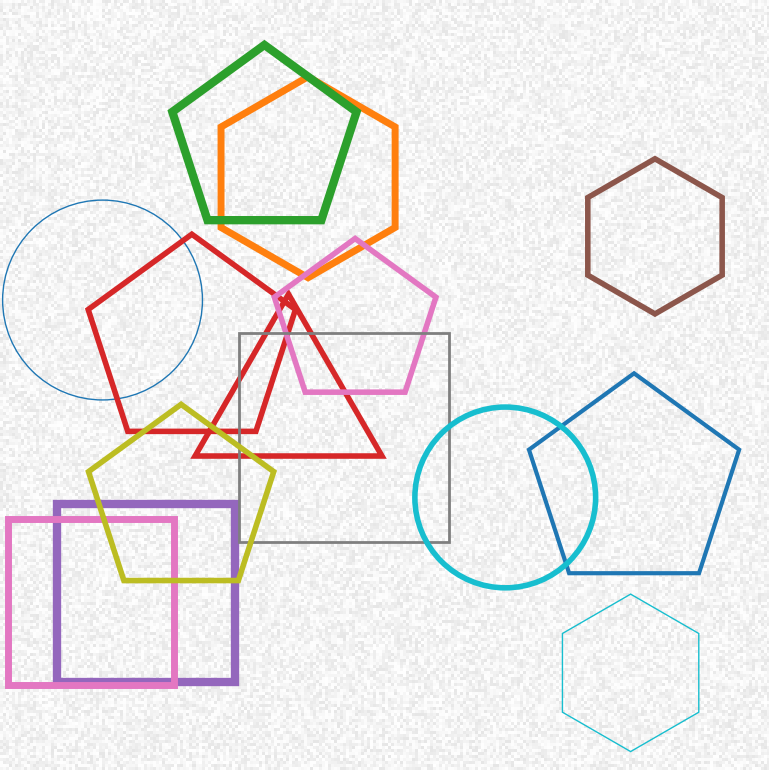[{"shape": "pentagon", "thickness": 1.5, "radius": 0.72, "center": [0.823, 0.372]}, {"shape": "circle", "thickness": 0.5, "radius": 0.65, "center": [0.133, 0.61]}, {"shape": "hexagon", "thickness": 2.5, "radius": 0.65, "center": [0.4, 0.77]}, {"shape": "pentagon", "thickness": 3, "radius": 0.63, "center": [0.343, 0.816]}, {"shape": "triangle", "thickness": 2, "radius": 0.7, "center": [0.375, 0.478]}, {"shape": "pentagon", "thickness": 2, "radius": 0.71, "center": [0.249, 0.554]}, {"shape": "square", "thickness": 3, "radius": 0.58, "center": [0.19, 0.229]}, {"shape": "hexagon", "thickness": 2, "radius": 0.5, "center": [0.851, 0.693]}, {"shape": "pentagon", "thickness": 2, "radius": 0.55, "center": [0.461, 0.58]}, {"shape": "square", "thickness": 2.5, "radius": 0.54, "center": [0.118, 0.219]}, {"shape": "square", "thickness": 1, "radius": 0.68, "center": [0.447, 0.432]}, {"shape": "pentagon", "thickness": 2, "radius": 0.63, "center": [0.235, 0.348]}, {"shape": "hexagon", "thickness": 0.5, "radius": 0.51, "center": [0.819, 0.126]}, {"shape": "circle", "thickness": 2, "radius": 0.59, "center": [0.656, 0.354]}]